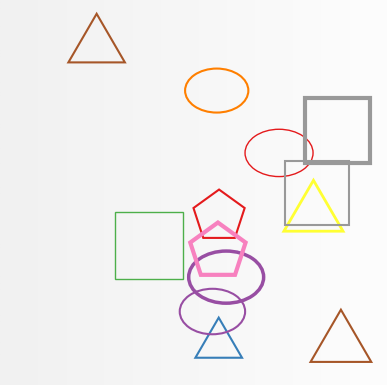[{"shape": "oval", "thickness": 1, "radius": 0.44, "center": [0.72, 0.603]}, {"shape": "pentagon", "thickness": 1.5, "radius": 0.35, "center": [0.565, 0.438]}, {"shape": "triangle", "thickness": 1.5, "radius": 0.35, "center": [0.564, 0.106]}, {"shape": "square", "thickness": 1, "radius": 0.44, "center": [0.385, 0.362]}, {"shape": "oval", "thickness": 2.5, "radius": 0.48, "center": [0.584, 0.28]}, {"shape": "oval", "thickness": 1.5, "radius": 0.42, "center": [0.548, 0.191]}, {"shape": "oval", "thickness": 1.5, "radius": 0.41, "center": [0.559, 0.765]}, {"shape": "triangle", "thickness": 2, "radius": 0.44, "center": [0.809, 0.444]}, {"shape": "triangle", "thickness": 1.5, "radius": 0.45, "center": [0.88, 0.105]}, {"shape": "triangle", "thickness": 1.5, "radius": 0.42, "center": [0.249, 0.88]}, {"shape": "pentagon", "thickness": 3, "radius": 0.38, "center": [0.562, 0.347]}, {"shape": "square", "thickness": 3, "radius": 0.42, "center": [0.871, 0.662]}, {"shape": "square", "thickness": 1.5, "radius": 0.41, "center": [0.818, 0.498]}]